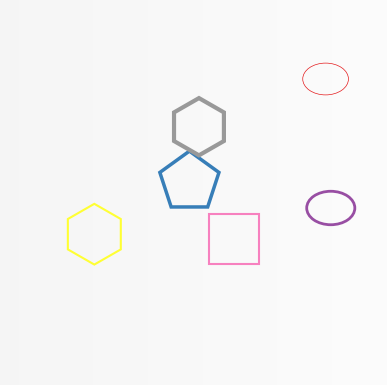[{"shape": "oval", "thickness": 0.5, "radius": 0.29, "center": [0.84, 0.795]}, {"shape": "pentagon", "thickness": 2.5, "radius": 0.4, "center": [0.489, 0.527]}, {"shape": "oval", "thickness": 2, "radius": 0.31, "center": [0.854, 0.46]}, {"shape": "hexagon", "thickness": 1.5, "radius": 0.39, "center": [0.243, 0.392]}, {"shape": "square", "thickness": 1.5, "radius": 0.32, "center": [0.605, 0.379]}, {"shape": "hexagon", "thickness": 3, "radius": 0.37, "center": [0.513, 0.671]}]